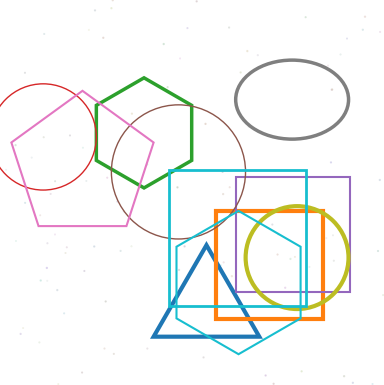[{"shape": "triangle", "thickness": 3, "radius": 0.79, "center": [0.536, 0.205]}, {"shape": "square", "thickness": 3, "radius": 0.7, "center": [0.699, 0.311]}, {"shape": "hexagon", "thickness": 2.5, "radius": 0.71, "center": [0.374, 0.655]}, {"shape": "circle", "thickness": 1, "radius": 0.69, "center": [0.112, 0.644]}, {"shape": "square", "thickness": 1.5, "radius": 0.75, "center": [0.761, 0.391]}, {"shape": "circle", "thickness": 1, "radius": 0.87, "center": [0.464, 0.553]}, {"shape": "pentagon", "thickness": 1.5, "radius": 0.97, "center": [0.214, 0.57]}, {"shape": "oval", "thickness": 2.5, "radius": 0.73, "center": [0.759, 0.741]}, {"shape": "circle", "thickness": 3, "radius": 0.67, "center": [0.772, 0.331]}, {"shape": "hexagon", "thickness": 1.5, "radius": 0.93, "center": [0.62, 0.266]}, {"shape": "square", "thickness": 2, "radius": 0.89, "center": [0.617, 0.382]}]